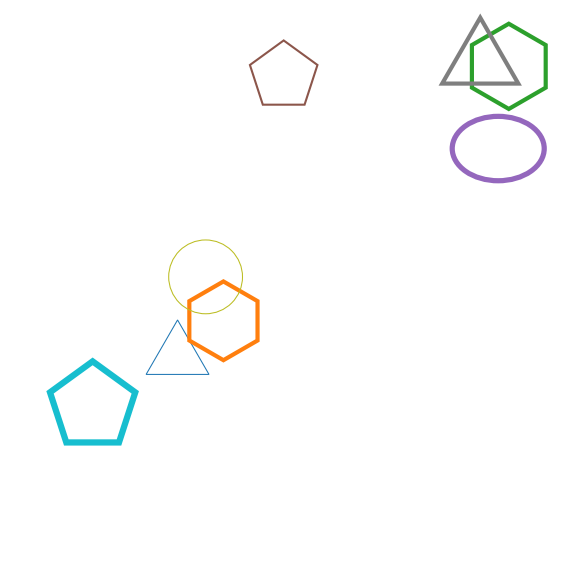[{"shape": "triangle", "thickness": 0.5, "radius": 0.31, "center": [0.307, 0.382]}, {"shape": "hexagon", "thickness": 2, "radius": 0.34, "center": [0.387, 0.444]}, {"shape": "hexagon", "thickness": 2, "radius": 0.37, "center": [0.881, 0.884]}, {"shape": "oval", "thickness": 2.5, "radius": 0.4, "center": [0.863, 0.742]}, {"shape": "pentagon", "thickness": 1, "radius": 0.31, "center": [0.491, 0.868]}, {"shape": "triangle", "thickness": 2, "radius": 0.38, "center": [0.832, 0.892]}, {"shape": "circle", "thickness": 0.5, "radius": 0.32, "center": [0.356, 0.52]}, {"shape": "pentagon", "thickness": 3, "radius": 0.39, "center": [0.16, 0.296]}]